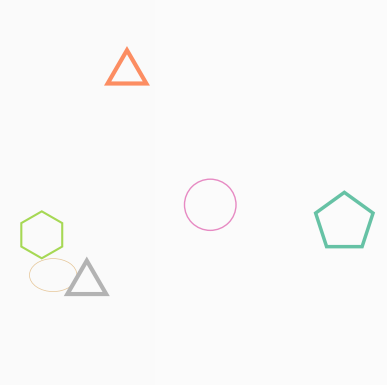[{"shape": "pentagon", "thickness": 2.5, "radius": 0.39, "center": [0.889, 0.422]}, {"shape": "triangle", "thickness": 3, "radius": 0.29, "center": [0.328, 0.812]}, {"shape": "circle", "thickness": 1, "radius": 0.33, "center": [0.543, 0.468]}, {"shape": "hexagon", "thickness": 1.5, "radius": 0.3, "center": [0.108, 0.39]}, {"shape": "oval", "thickness": 0.5, "radius": 0.31, "center": [0.137, 0.285]}, {"shape": "triangle", "thickness": 3, "radius": 0.29, "center": [0.224, 0.265]}]